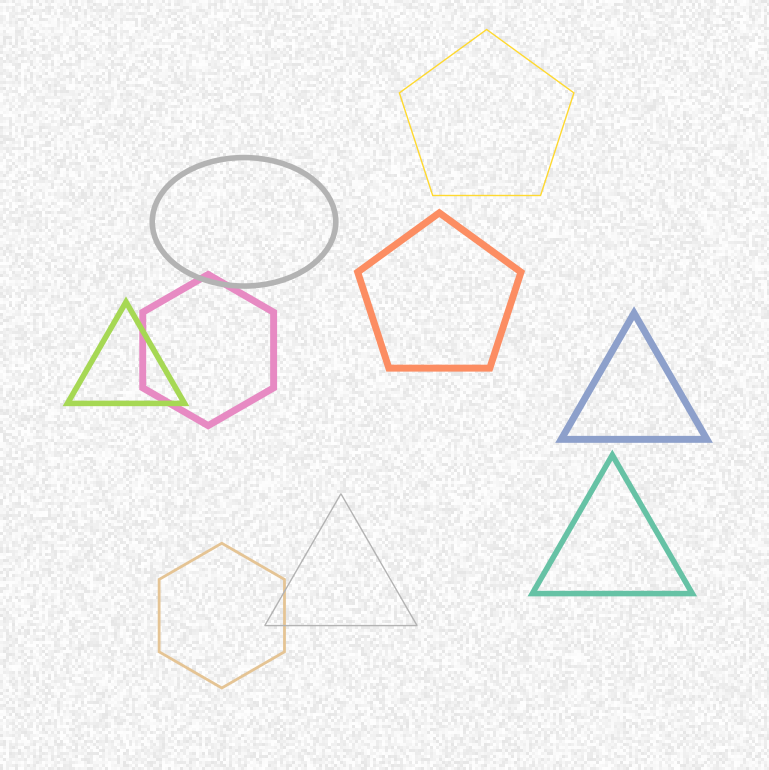[{"shape": "triangle", "thickness": 2, "radius": 0.6, "center": [0.795, 0.289]}, {"shape": "pentagon", "thickness": 2.5, "radius": 0.56, "center": [0.571, 0.612]}, {"shape": "triangle", "thickness": 2.5, "radius": 0.55, "center": [0.823, 0.484]}, {"shape": "hexagon", "thickness": 2.5, "radius": 0.49, "center": [0.27, 0.545]}, {"shape": "triangle", "thickness": 2, "radius": 0.44, "center": [0.164, 0.52]}, {"shape": "pentagon", "thickness": 0.5, "radius": 0.6, "center": [0.632, 0.843]}, {"shape": "hexagon", "thickness": 1, "radius": 0.47, "center": [0.288, 0.2]}, {"shape": "triangle", "thickness": 0.5, "radius": 0.57, "center": [0.443, 0.245]}, {"shape": "oval", "thickness": 2, "radius": 0.6, "center": [0.317, 0.712]}]